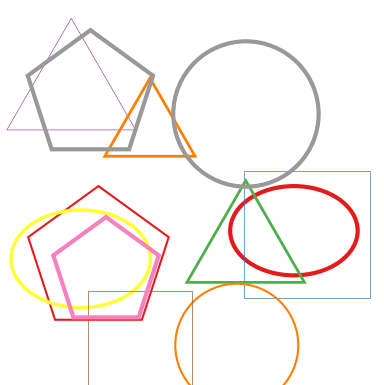[{"shape": "oval", "thickness": 3, "radius": 0.83, "center": [0.763, 0.401]}, {"shape": "pentagon", "thickness": 1.5, "radius": 0.96, "center": [0.256, 0.325]}, {"shape": "square", "thickness": 0.5, "radius": 0.82, "center": [0.798, 0.391]}, {"shape": "triangle", "thickness": 2, "radius": 0.88, "center": [0.638, 0.355]}, {"shape": "triangle", "thickness": 0.5, "radius": 0.97, "center": [0.185, 0.759]}, {"shape": "triangle", "thickness": 2, "radius": 0.68, "center": [0.39, 0.662]}, {"shape": "circle", "thickness": 1.5, "radius": 0.8, "center": [0.615, 0.103]}, {"shape": "oval", "thickness": 2.5, "radius": 0.91, "center": [0.21, 0.328]}, {"shape": "square", "thickness": 0.5, "radius": 0.67, "center": [0.364, 0.11]}, {"shape": "pentagon", "thickness": 3, "radius": 0.72, "center": [0.275, 0.292]}, {"shape": "pentagon", "thickness": 3, "radius": 0.86, "center": [0.235, 0.751]}, {"shape": "circle", "thickness": 3, "radius": 0.94, "center": [0.639, 0.704]}]